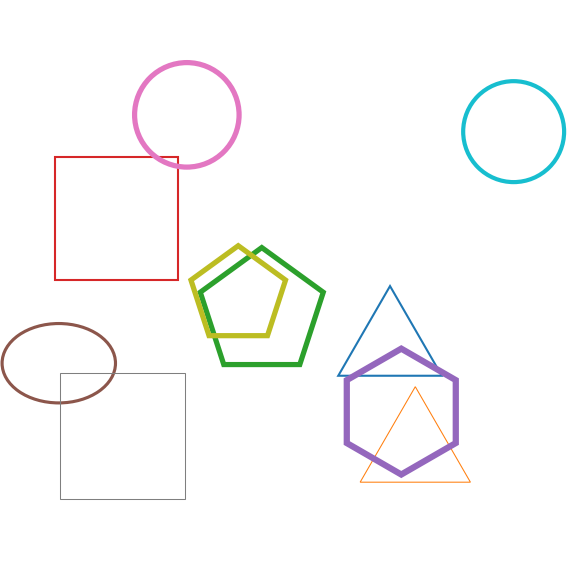[{"shape": "triangle", "thickness": 1, "radius": 0.52, "center": [0.675, 0.4]}, {"shape": "triangle", "thickness": 0.5, "radius": 0.55, "center": [0.719, 0.219]}, {"shape": "pentagon", "thickness": 2.5, "radius": 0.56, "center": [0.453, 0.458]}, {"shape": "square", "thickness": 1, "radius": 0.53, "center": [0.202, 0.62]}, {"shape": "hexagon", "thickness": 3, "radius": 0.54, "center": [0.695, 0.286]}, {"shape": "oval", "thickness": 1.5, "radius": 0.49, "center": [0.102, 0.37]}, {"shape": "circle", "thickness": 2.5, "radius": 0.45, "center": [0.324, 0.8]}, {"shape": "square", "thickness": 0.5, "radius": 0.54, "center": [0.212, 0.244]}, {"shape": "pentagon", "thickness": 2.5, "radius": 0.43, "center": [0.413, 0.488]}, {"shape": "circle", "thickness": 2, "radius": 0.44, "center": [0.889, 0.771]}]